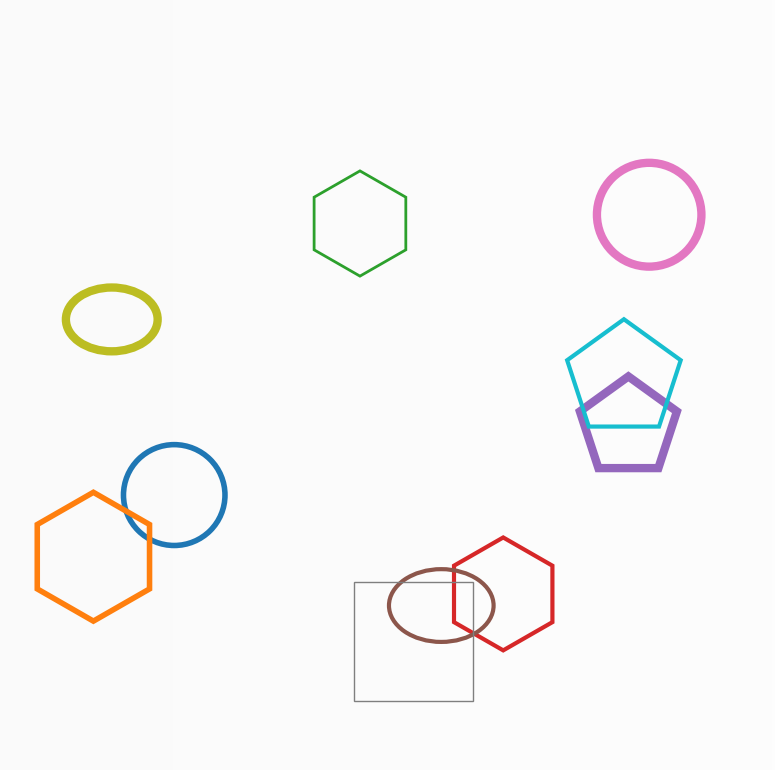[{"shape": "circle", "thickness": 2, "radius": 0.33, "center": [0.225, 0.357]}, {"shape": "hexagon", "thickness": 2, "radius": 0.42, "center": [0.121, 0.277]}, {"shape": "hexagon", "thickness": 1, "radius": 0.34, "center": [0.464, 0.71]}, {"shape": "hexagon", "thickness": 1.5, "radius": 0.37, "center": [0.649, 0.229]}, {"shape": "pentagon", "thickness": 3, "radius": 0.33, "center": [0.811, 0.445]}, {"shape": "oval", "thickness": 1.5, "radius": 0.34, "center": [0.569, 0.214]}, {"shape": "circle", "thickness": 3, "radius": 0.34, "center": [0.838, 0.721]}, {"shape": "square", "thickness": 0.5, "radius": 0.38, "center": [0.533, 0.167]}, {"shape": "oval", "thickness": 3, "radius": 0.3, "center": [0.144, 0.585]}, {"shape": "pentagon", "thickness": 1.5, "radius": 0.39, "center": [0.805, 0.508]}]